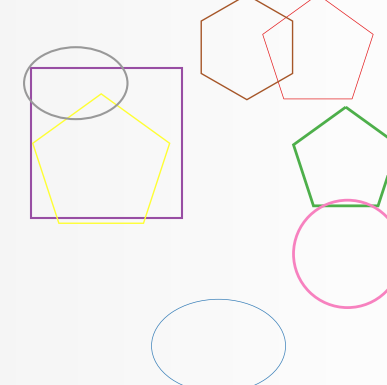[{"shape": "pentagon", "thickness": 0.5, "radius": 0.75, "center": [0.82, 0.864]}, {"shape": "oval", "thickness": 0.5, "radius": 0.86, "center": [0.564, 0.102]}, {"shape": "pentagon", "thickness": 2, "radius": 0.71, "center": [0.892, 0.58]}, {"shape": "square", "thickness": 1.5, "radius": 0.97, "center": [0.275, 0.629]}, {"shape": "pentagon", "thickness": 1, "radius": 0.93, "center": [0.261, 0.57]}, {"shape": "hexagon", "thickness": 1, "radius": 0.68, "center": [0.637, 0.877]}, {"shape": "circle", "thickness": 2, "radius": 0.7, "center": [0.897, 0.341]}, {"shape": "oval", "thickness": 1.5, "radius": 0.67, "center": [0.196, 0.784]}]